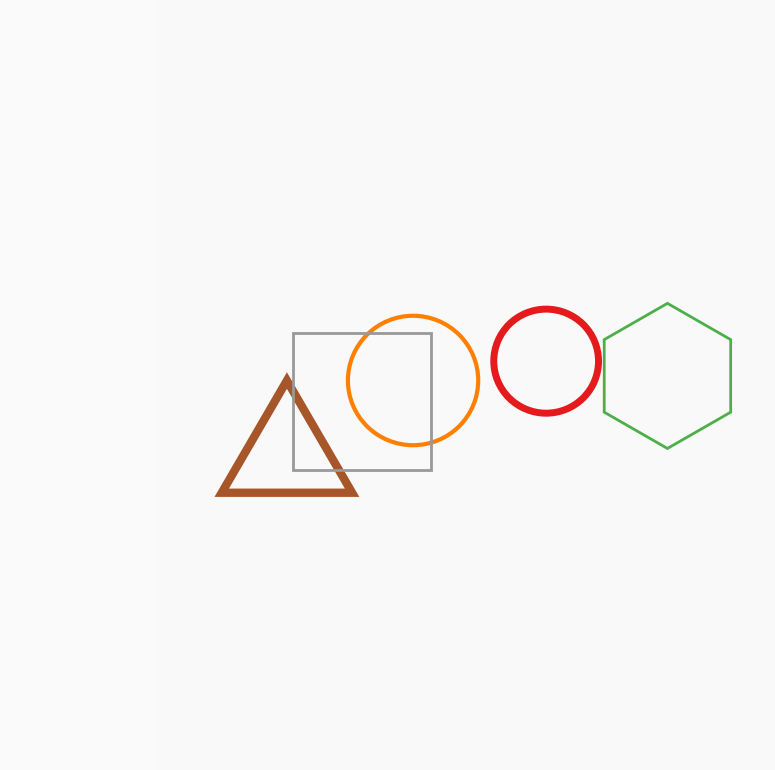[{"shape": "circle", "thickness": 2.5, "radius": 0.34, "center": [0.705, 0.531]}, {"shape": "hexagon", "thickness": 1, "radius": 0.47, "center": [0.861, 0.512]}, {"shape": "circle", "thickness": 1.5, "radius": 0.42, "center": [0.533, 0.506]}, {"shape": "triangle", "thickness": 3, "radius": 0.49, "center": [0.37, 0.409]}, {"shape": "square", "thickness": 1, "radius": 0.45, "center": [0.467, 0.478]}]